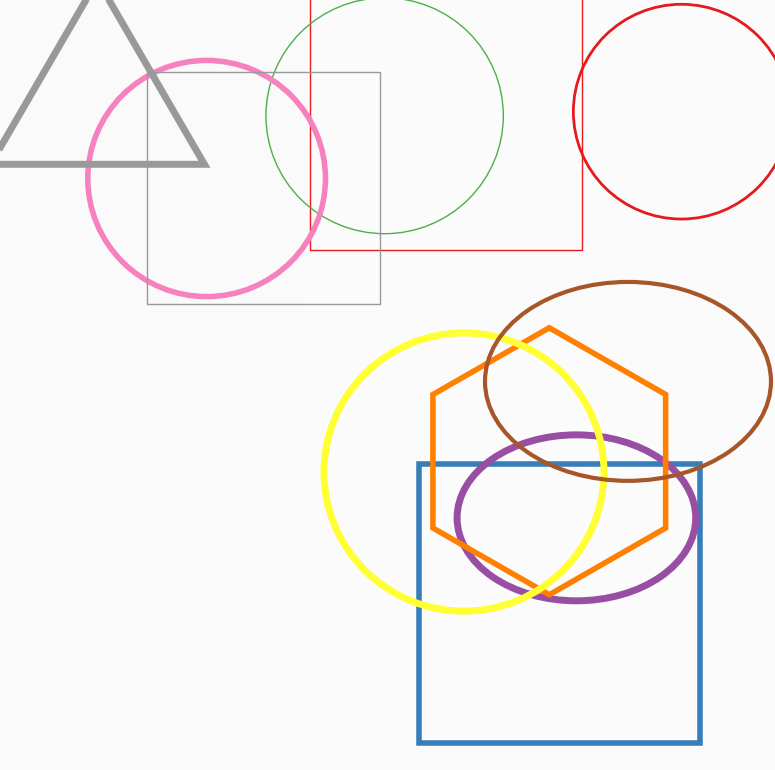[{"shape": "square", "thickness": 0.5, "radius": 0.88, "center": [0.576, 0.85]}, {"shape": "circle", "thickness": 1, "radius": 0.7, "center": [0.879, 0.855]}, {"shape": "square", "thickness": 2, "radius": 0.91, "center": [0.722, 0.216]}, {"shape": "circle", "thickness": 0.5, "radius": 0.77, "center": [0.496, 0.85]}, {"shape": "oval", "thickness": 2.5, "radius": 0.77, "center": [0.744, 0.327]}, {"shape": "hexagon", "thickness": 2, "radius": 0.87, "center": [0.709, 0.401]}, {"shape": "circle", "thickness": 2.5, "radius": 0.9, "center": [0.599, 0.387]}, {"shape": "oval", "thickness": 1.5, "radius": 0.92, "center": [0.81, 0.505]}, {"shape": "circle", "thickness": 2, "radius": 0.77, "center": [0.267, 0.768]}, {"shape": "triangle", "thickness": 2.5, "radius": 0.8, "center": [0.126, 0.866]}, {"shape": "square", "thickness": 0.5, "radius": 0.75, "center": [0.34, 0.756]}]